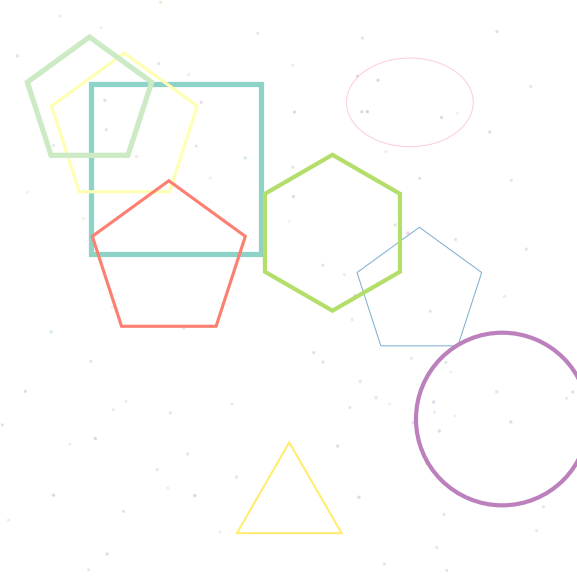[{"shape": "square", "thickness": 2.5, "radius": 0.73, "center": [0.304, 0.706]}, {"shape": "pentagon", "thickness": 1.5, "radius": 0.66, "center": [0.215, 0.774]}, {"shape": "pentagon", "thickness": 1.5, "radius": 0.7, "center": [0.292, 0.547]}, {"shape": "pentagon", "thickness": 0.5, "radius": 0.57, "center": [0.726, 0.492]}, {"shape": "hexagon", "thickness": 2, "radius": 0.67, "center": [0.576, 0.596]}, {"shape": "oval", "thickness": 0.5, "radius": 0.55, "center": [0.71, 0.822]}, {"shape": "circle", "thickness": 2, "radius": 0.75, "center": [0.87, 0.274]}, {"shape": "pentagon", "thickness": 2.5, "radius": 0.57, "center": [0.155, 0.822]}, {"shape": "triangle", "thickness": 1, "radius": 0.52, "center": [0.501, 0.128]}]